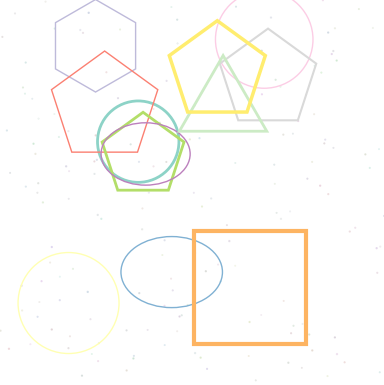[{"shape": "circle", "thickness": 2, "radius": 0.53, "center": [0.359, 0.632]}, {"shape": "circle", "thickness": 1, "radius": 0.66, "center": [0.178, 0.213]}, {"shape": "hexagon", "thickness": 1, "radius": 0.6, "center": [0.248, 0.881]}, {"shape": "pentagon", "thickness": 1, "radius": 0.73, "center": [0.272, 0.722]}, {"shape": "oval", "thickness": 1, "radius": 0.66, "center": [0.446, 0.293]}, {"shape": "square", "thickness": 3, "radius": 0.73, "center": [0.649, 0.254]}, {"shape": "pentagon", "thickness": 2, "radius": 0.56, "center": [0.372, 0.597]}, {"shape": "circle", "thickness": 1, "radius": 0.63, "center": [0.686, 0.897]}, {"shape": "pentagon", "thickness": 1.5, "radius": 0.66, "center": [0.696, 0.794]}, {"shape": "oval", "thickness": 1, "radius": 0.58, "center": [0.378, 0.6]}, {"shape": "triangle", "thickness": 2, "radius": 0.66, "center": [0.579, 0.725]}, {"shape": "pentagon", "thickness": 2.5, "radius": 0.66, "center": [0.564, 0.815]}]